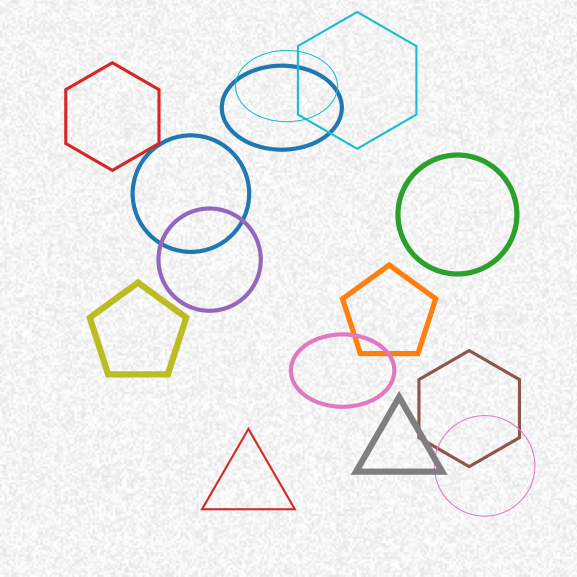[{"shape": "circle", "thickness": 2, "radius": 0.5, "center": [0.331, 0.664]}, {"shape": "oval", "thickness": 2, "radius": 0.52, "center": [0.488, 0.813]}, {"shape": "pentagon", "thickness": 2.5, "radius": 0.42, "center": [0.674, 0.455]}, {"shape": "circle", "thickness": 2.5, "radius": 0.52, "center": [0.792, 0.628]}, {"shape": "hexagon", "thickness": 1.5, "radius": 0.47, "center": [0.195, 0.797]}, {"shape": "triangle", "thickness": 1, "radius": 0.46, "center": [0.43, 0.164]}, {"shape": "circle", "thickness": 2, "radius": 0.44, "center": [0.363, 0.55]}, {"shape": "hexagon", "thickness": 1.5, "radius": 0.5, "center": [0.812, 0.292]}, {"shape": "circle", "thickness": 0.5, "radius": 0.44, "center": [0.839, 0.192]}, {"shape": "oval", "thickness": 2, "radius": 0.45, "center": [0.593, 0.357]}, {"shape": "triangle", "thickness": 3, "radius": 0.43, "center": [0.691, 0.225]}, {"shape": "pentagon", "thickness": 3, "radius": 0.44, "center": [0.239, 0.422]}, {"shape": "hexagon", "thickness": 1, "radius": 0.59, "center": [0.618, 0.86]}, {"shape": "oval", "thickness": 0.5, "radius": 0.44, "center": [0.496, 0.85]}]